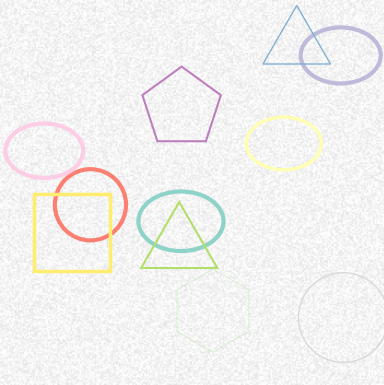[{"shape": "oval", "thickness": 3, "radius": 0.55, "center": [0.47, 0.425]}, {"shape": "oval", "thickness": 2.5, "radius": 0.49, "center": [0.737, 0.627]}, {"shape": "oval", "thickness": 3, "radius": 0.52, "center": [0.885, 0.856]}, {"shape": "circle", "thickness": 3, "radius": 0.46, "center": [0.235, 0.468]}, {"shape": "triangle", "thickness": 1, "radius": 0.51, "center": [0.771, 0.884]}, {"shape": "triangle", "thickness": 1.5, "radius": 0.57, "center": [0.466, 0.361]}, {"shape": "oval", "thickness": 3, "radius": 0.51, "center": [0.115, 0.609]}, {"shape": "circle", "thickness": 1, "radius": 0.58, "center": [0.892, 0.175]}, {"shape": "pentagon", "thickness": 1.5, "radius": 0.54, "center": [0.472, 0.72]}, {"shape": "hexagon", "thickness": 0.5, "radius": 0.54, "center": [0.553, 0.193]}, {"shape": "square", "thickness": 2.5, "radius": 0.5, "center": [0.187, 0.397]}]